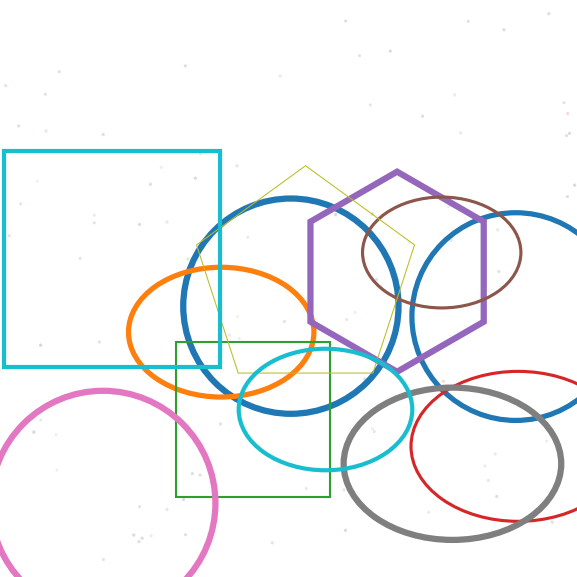[{"shape": "circle", "thickness": 2.5, "radius": 0.9, "center": [0.893, 0.451]}, {"shape": "circle", "thickness": 3, "radius": 0.93, "center": [0.504, 0.469]}, {"shape": "oval", "thickness": 2.5, "radius": 0.8, "center": [0.383, 0.424]}, {"shape": "square", "thickness": 1, "radius": 0.67, "center": [0.438, 0.272]}, {"shape": "oval", "thickness": 1.5, "radius": 0.93, "center": [0.897, 0.226]}, {"shape": "hexagon", "thickness": 3, "radius": 0.87, "center": [0.688, 0.529]}, {"shape": "oval", "thickness": 1.5, "radius": 0.69, "center": [0.765, 0.562]}, {"shape": "circle", "thickness": 3, "radius": 0.97, "center": [0.178, 0.128]}, {"shape": "oval", "thickness": 3, "radius": 0.94, "center": [0.783, 0.196]}, {"shape": "pentagon", "thickness": 0.5, "radius": 0.99, "center": [0.529, 0.514]}, {"shape": "square", "thickness": 2, "radius": 0.93, "center": [0.193, 0.551]}, {"shape": "oval", "thickness": 2, "radius": 0.75, "center": [0.564, 0.29]}]